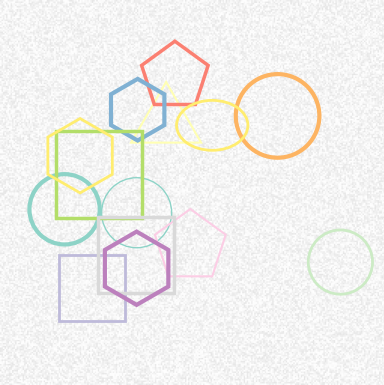[{"shape": "circle", "thickness": 1, "radius": 0.45, "center": [0.355, 0.447]}, {"shape": "circle", "thickness": 3, "radius": 0.46, "center": [0.168, 0.456]}, {"shape": "triangle", "thickness": 1.5, "radius": 0.53, "center": [0.431, 0.682]}, {"shape": "square", "thickness": 2, "radius": 0.43, "center": [0.24, 0.252]}, {"shape": "pentagon", "thickness": 2.5, "radius": 0.45, "center": [0.454, 0.802]}, {"shape": "hexagon", "thickness": 3, "radius": 0.4, "center": [0.358, 0.715]}, {"shape": "circle", "thickness": 3, "radius": 0.54, "center": [0.721, 0.699]}, {"shape": "square", "thickness": 2.5, "radius": 0.56, "center": [0.257, 0.547]}, {"shape": "pentagon", "thickness": 1.5, "radius": 0.48, "center": [0.494, 0.36]}, {"shape": "square", "thickness": 2.5, "radius": 0.49, "center": [0.353, 0.338]}, {"shape": "hexagon", "thickness": 3, "radius": 0.48, "center": [0.355, 0.303]}, {"shape": "circle", "thickness": 2, "radius": 0.42, "center": [0.884, 0.319]}, {"shape": "oval", "thickness": 2, "radius": 0.46, "center": [0.551, 0.674]}, {"shape": "hexagon", "thickness": 2, "radius": 0.48, "center": [0.208, 0.596]}]